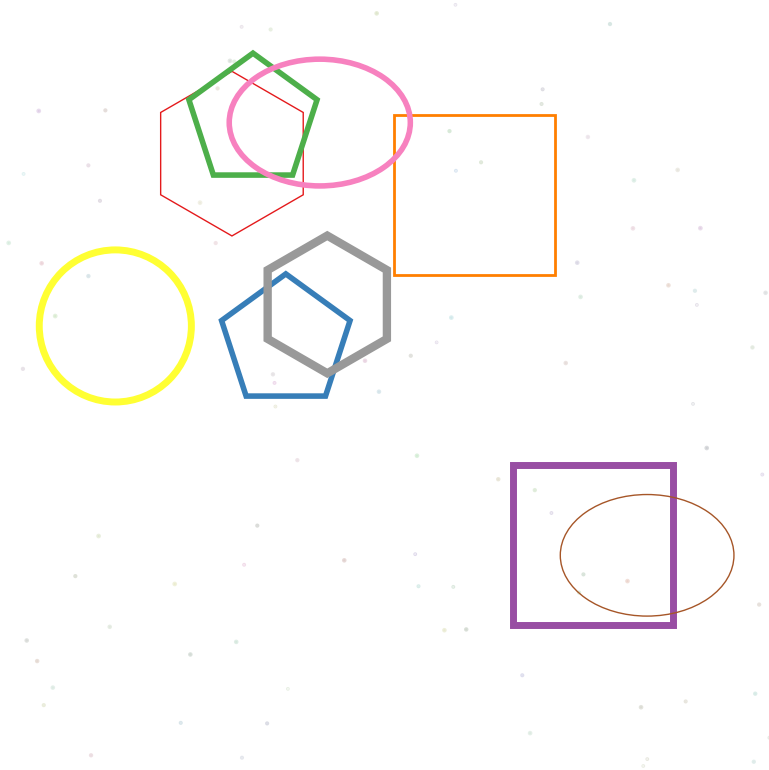[{"shape": "hexagon", "thickness": 0.5, "radius": 0.53, "center": [0.301, 0.8]}, {"shape": "pentagon", "thickness": 2, "radius": 0.44, "center": [0.371, 0.557]}, {"shape": "pentagon", "thickness": 2, "radius": 0.44, "center": [0.329, 0.843]}, {"shape": "square", "thickness": 2.5, "radius": 0.52, "center": [0.77, 0.292]}, {"shape": "square", "thickness": 1, "radius": 0.52, "center": [0.616, 0.747]}, {"shape": "circle", "thickness": 2.5, "radius": 0.49, "center": [0.15, 0.577]}, {"shape": "oval", "thickness": 0.5, "radius": 0.56, "center": [0.84, 0.279]}, {"shape": "oval", "thickness": 2, "radius": 0.59, "center": [0.415, 0.841]}, {"shape": "hexagon", "thickness": 3, "radius": 0.45, "center": [0.425, 0.605]}]